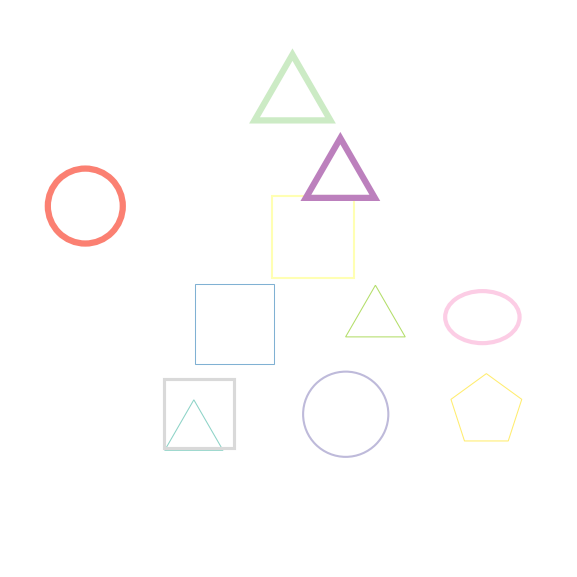[{"shape": "triangle", "thickness": 0.5, "radius": 0.29, "center": [0.336, 0.248]}, {"shape": "square", "thickness": 1, "radius": 0.35, "center": [0.542, 0.589]}, {"shape": "circle", "thickness": 1, "radius": 0.37, "center": [0.599, 0.282]}, {"shape": "circle", "thickness": 3, "radius": 0.32, "center": [0.148, 0.642]}, {"shape": "square", "thickness": 0.5, "radius": 0.34, "center": [0.406, 0.438]}, {"shape": "triangle", "thickness": 0.5, "radius": 0.3, "center": [0.65, 0.446]}, {"shape": "oval", "thickness": 2, "radius": 0.32, "center": [0.835, 0.45]}, {"shape": "square", "thickness": 1.5, "radius": 0.3, "center": [0.345, 0.283]}, {"shape": "triangle", "thickness": 3, "radius": 0.34, "center": [0.589, 0.691]}, {"shape": "triangle", "thickness": 3, "radius": 0.38, "center": [0.506, 0.829]}, {"shape": "pentagon", "thickness": 0.5, "radius": 0.32, "center": [0.842, 0.288]}]